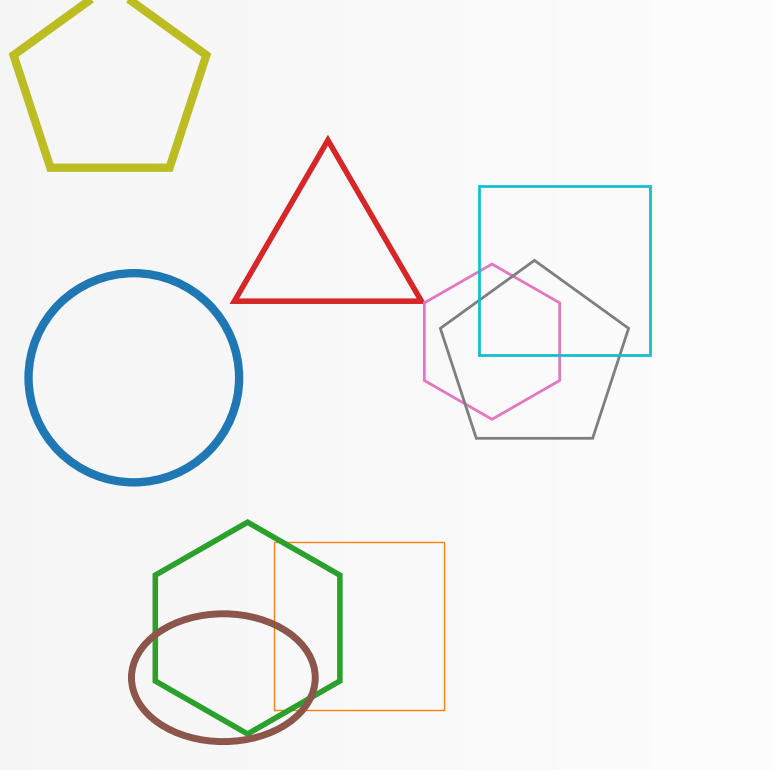[{"shape": "circle", "thickness": 3, "radius": 0.68, "center": [0.173, 0.509]}, {"shape": "square", "thickness": 0.5, "radius": 0.55, "center": [0.463, 0.187]}, {"shape": "hexagon", "thickness": 2, "radius": 0.69, "center": [0.319, 0.184]}, {"shape": "triangle", "thickness": 2, "radius": 0.7, "center": [0.423, 0.679]}, {"shape": "oval", "thickness": 2.5, "radius": 0.59, "center": [0.288, 0.12]}, {"shape": "hexagon", "thickness": 1, "radius": 0.5, "center": [0.635, 0.556]}, {"shape": "pentagon", "thickness": 1, "radius": 0.64, "center": [0.69, 0.534]}, {"shape": "pentagon", "thickness": 3, "radius": 0.65, "center": [0.142, 0.888]}, {"shape": "square", "thickness": 1, "radius": 0.55, "center": [0.728, 0.649]}]